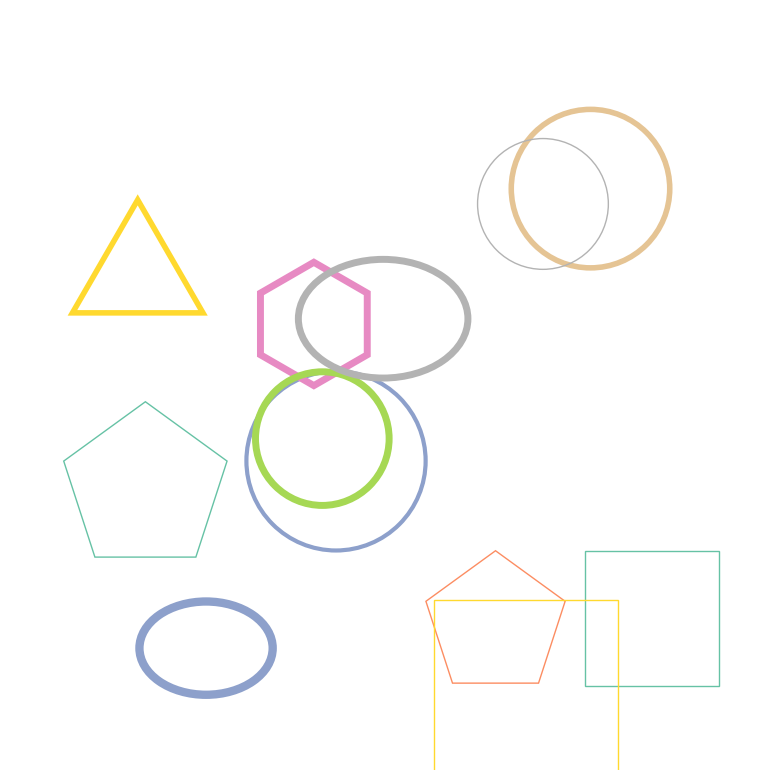[{"shape": "pentagon", "thickness": 0.5, "radius": 0.56, "center": [0.189, 0.367]}, {"shape": "square", "thickness": 0.5, "radius": 0.44, "center": [0.847, 0.197]}, {"shape": "pentagon", "thickness": 0.5, "radius": 0.48, "center": [0.644, 0.19]}, {"shape": "oval", "thickness": 3, "radius": 0.43, "center": [0.268, 0.158]}, {"shape": "circle", "thickness": 1.5, "radius": 0.58, "center": [0.436, 0.401]}, {"shape": "hexagon", "thickness": 2.5, "radius": 0.4, "center": [0.408, 0.579]}, {"shape": "circle", "thickness": 2.5, "radius": 0.43, "center": [0.419, 0.43]}, {"shape": "square", "thickness": 0.5, "radius": 0.6, "center": [0.683, 0.101]}, {"shape": "triangle", "thickness": 2, "radius": 0.49, "center": [0.179, 0.643]}, {"shape": "circle", "thickness": 2, "radius": 0.51, "center": [0.767, 0.755]}, {"shape": "circle", "thickness": 0.5, "radius": 0.42, "center": [0.705, 0.735]}, {"shape": "oval", "thickness": 2.5, "radius": 0.55, "center": [0.498, 0.586]}]